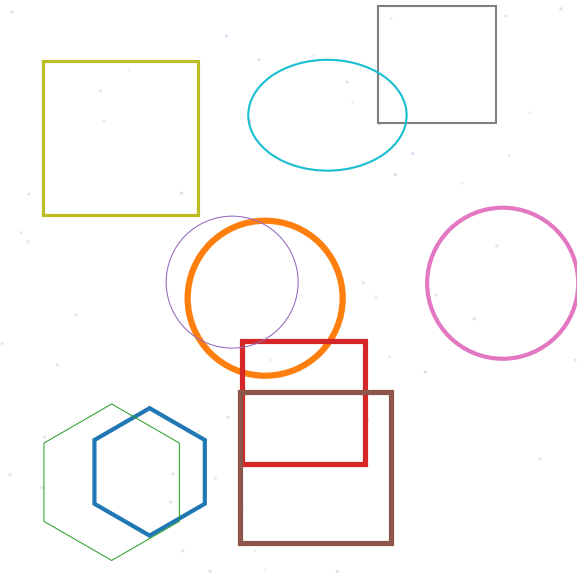[{"shape": "hexagon", "thickness": 2, "radius": 0.55, "center": [0.259, 0.182]}, {"shape": "circle", "thickness": 3, "radius": 0.67, "center": [0.459, 0.483]}, {"shape": "hexagon", "thickness": 0.5, "radius": 0.68, "center": [0.193, 0.164]}, {"shape": "square", "thickness": 2.5, "radius": 0.53, "center": [0.525, 0.302]}, {"shape": "circle", "thickness": 0.5, "radius": 0.57, "center": [0.402, 0.511]}, {"shape": "square", "thickness": 2.5, "radius": 0.65, "center": [0.547, 0.189]}, {"shape": "circle", "thickness": 2, "radius": 0.65, "center": [0.87, 0.509]}, {"shape": "square", "thickness": 1, "radius": 0.51, "center": [0.757, 0.887]}, {"shape": "square", "thickness": 1.5, "radius": 0.67, "center": [0.209, 0.76]}, {"shape": "oval", "thickness": 1, "radius": 0.69, "center": [0.567, 0.8]}]